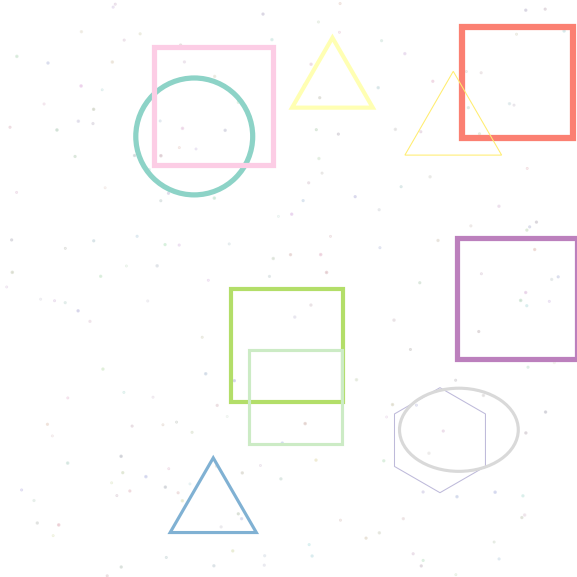[{"shape": "circle", "thickness": 2.5, "radius": 0.51, "center": [0.336, 0.763]}, {"shape": "triangle", "thickness": 2, "radius": 0.4, "center": [0.576, 0.853]}, {"shape": "hexagon", "thickness": 0.5, "radius": 0.45, "center": [0.762, 0.237]}, {"shape": "square", "thickness": 3, "radius": 0.48, "center": [0.896, 0.856]}, {"shape": "triangle", "thickness": 1.5, "radius": 0.43, "center": [0.369, 0.12]}, {"shape": "square", "thickness": 2, "radius": 0.49, "center": [0.497, 0.401]}, {"shape": "square", "thickness": 2.5, "radius": 0.51, "center": [0.37, 0.816]}, {"shape": "oval", "thickness": 1.5, "radius": 0.51, "center": [0.795, 0.255]}, {"shape": "square", "thickness": 2.5, "radius": 0.52, "center": [0.895, 0.482]}, {"shape": "square", "thickness": 1.5, "radius": 0.4, "center": [0.512, 0.312]}, {"shape": "triangle", "thickness": 0.5, "radius": 0.48, "center": [0.785, 0.779]}]